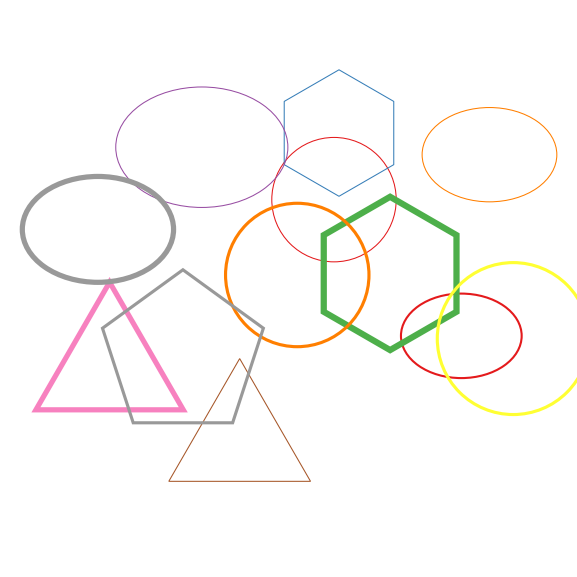[{"shape": "circle", "thickness": 0.5, "radius": 0.54, "center": [0.578, 0.653]}, {"shape": "oval", "thickness": 1, "radius": 0.52, "center": [0.799, 0.418]}, {"shape": "hexagon", "thickness": 0.5, "radius": 0.55, "center": [0.587, 0.769]}, {"shape": "hexagon", "thickness": 3, "radius": 0.66, "center": [0.676, 0.526]}, {"shape": "oval", "thickness": 0.5, "radius": 0.75, "center": [0.349, 0.744]}, {"shape": "circle", "thickness": 1.5, "radius": 0.62, "center": [0.515, 0.523]}, {"shape": "oval", "thickness": 0.5, "radius": 0.58, "center": [0.848, 0.731]}, {"shape": "circle", "thickness": 1.5, "radius": 0.66, "center": [0.889, 0.413]}, {"shape": "triangle", "thickness": 0.5, "radius": 0.71, "center": [0.415, 0.237]}, {"shape": "triangle", "thickness": 2.5, "radius": 0.74, "center": [0.19, 0.363]}, {"shape": "oval", "thickness": 2.5, "radius": 0.65, "center": [0.17, 0.602]}, {"shape": "pentagon", "thickness": 1.5, "radius": 0.73, "center": [0.317, 0.386]}]